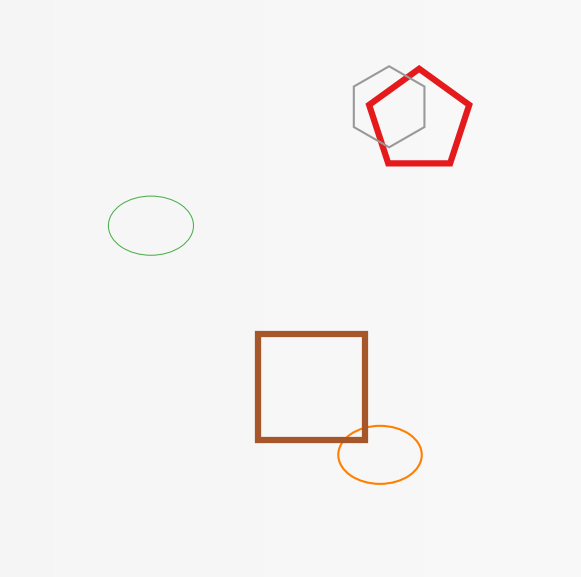[{"shape": "pentagon", "thickness": 3, "radius": 0.45, "center": [0.721, 0.789]}, {"shape": "oval", "thickness": 0.5, "radius": 0.37, "center": [0.26, 0.608]}, {"shape": "oval", "thickness": 1, "radius": 0.36, "center": [0.654, 0.211]}, {"shape": "square", "thickness": 3, "radius": 0.46, "center": [0.536, 0.328]}, {"shape": "hexagon", "thickness": 1, "radius": 0.35, "center": [0.669, 0.814]}]